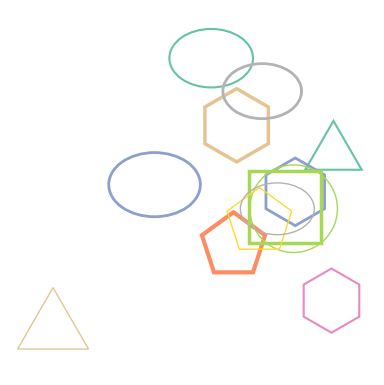[{"shape": "oval", "thickness": 1.5, "radius": 0.54, "center": [0.549, 0.849]}, {"shape": "triangle", "thickness": 1.5, "radius": 0.42, "center": [0.866, 0.601]}, {"shape": "pentagon", "thickness": 3, "radius": 0.43, "center": [0.606, 0.362]}, {"shape": "hexagon", "thickness": 2, "radius": 0.44, "center": [0.767, 0.502]}, {"shape": "oval", "thickness": 2, "radius": 0.6, "center": [0.401, 0.52]}, {"shape": "hexagon", "thickness": 1.5, "radius": 0.42, "center": [0.861, 0.219]}, {"shape": "circle", "thickness": 1, "radius": 0.57, "center": [0.763, 0.458]}, {"shape": "square", "thickness": 2.5, "radius": 0.47, "center": [0.741, 0.462]}, {"shape": "pentagon", "thickness": 1, "radius": 0.44, "center": [0.674, 0.424]}, {"shape": "triangle", "thickness": 1, "radius": 0.53, "center": [0.138, 0.147]}, {"shape": "hexagon", "thickness": 2.5, "radius": 0.48, "center": [0.615, 0.675]}, {"shape": "oval", "thickness": 2, "radius": 0.51, "center": [0.681, 0.763]}, {"shape": "oval", "thickness": 1, "radius": 0.48, "center": [0.72, 0.458]}]